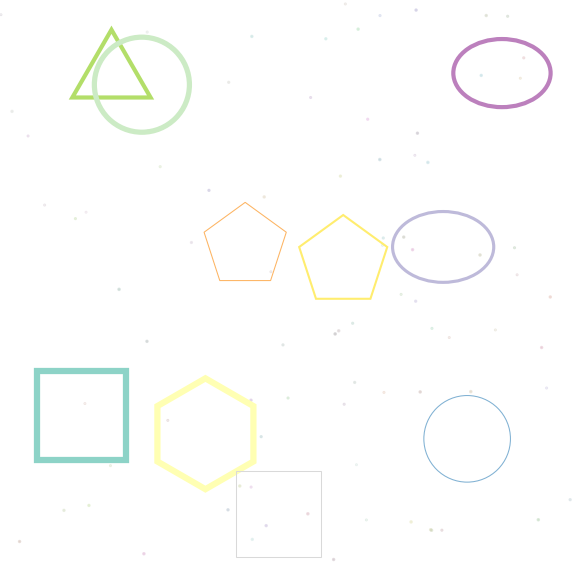[{"shape": "square", "thickness": 3, "radius": 0.38, "center": [0.141, 0.28]}, {"shape": "hexagon", "thickness": 3, "radius": 0.48, "center": [0.356, 0.248]}, {"shape": "oval", "thickness": 1.5, "radius": 0.44, "center": [0.767, 0.572]}, {"shape": "circle", "thickness": 0.5, "radius": 0.37, "center": [0.809, 0.239]}, {"shape": "pentagon", "thickness": 0.5, "radius": 0.37, "center": [0.425, 0.574]}, {"shape": "triangle", "thickness": 2, "radius": 0.39, "center": [0.193, 0.869]}, {"shape": "square", "thickness": 0.5, "radius": 0.37, "center": [0.482, 0.109]}, {"shape": "oval", "thickness": 2, "radius": 0.42, "center": [0.869, 0.873]}, {"shape": "circle", "thickness": 2.5, "radius": 0.41, "center": [0.246, 0.852]}, {"shape": "pentagon", "thickness": 1, "radius": 0.4, "center": [0.594, 0.547]}]